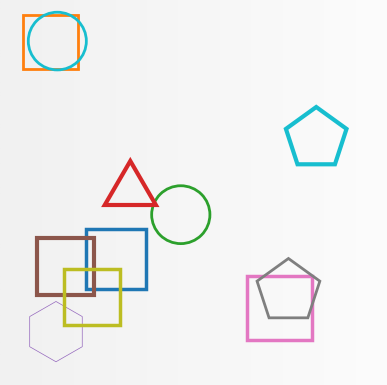[{"shape": "square", "thickness": 2.5, "radius": 0.39, "center": [0.299, 0.327]}, {"shape": "square", "thickness": 2, "radius": 0.35, "center": [0.131, 0.89]}, {"shape": "circle", "thickness": 2, "radius": 0.38, "center": [0.467, 0.442]}, {"shape": "triangle", "thickness": 3, "radius": 0.38, "center": [0.336, 0.506]}, {"shape": "hexagon", "thickness": 0.5, "radius": 0.39, "center": [0.144, 0.139]}, {"shape": "square", "thickness": 3, "radius": 0.37, "center": [0.169, 0.307]}, {"shape": "square", "thickness": 2.5, "radius": 0.42, "center": [0.722, 0.2]}, {"shape": "pentagon", "thickness": 2, "radius": 0.43, "center": [0.744, 0.243]}, {"shape": "square", "thickness": 2.5, "radius": 0.37, "center": [0.237, 0.229]}, {"shape": "pentagon", "thickness": 3, "radius": 0.41, "center": [0.816, 0.64]}, {"shape": "circle", "thickness": 2, "radius": 0.37, "center": [0.148, 0.893]}]